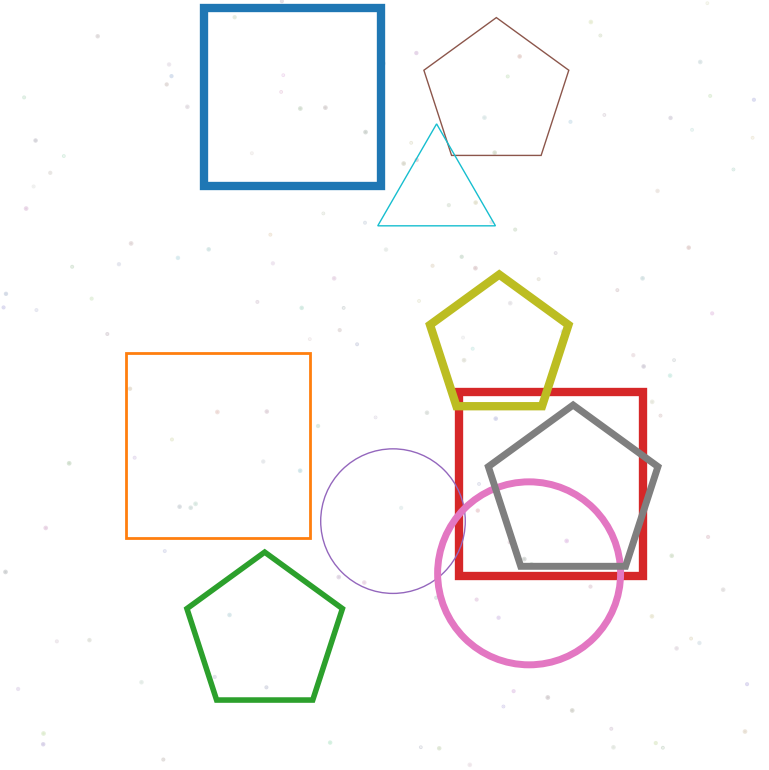[{"shape": "square", "thickness": 3, "radius": 0.58, "center": [0.38, 0.874]}, {"shape": "square", "thickness": 1, "radius": 0.6, "center": [0.283, 0.421]}, {"shape": "pentagon", "thickness": 2, "radius": 0.53, "center": [0.344, 0.177]}, {"shape": "square", "thickness": 3, "radius": 0.6, "center": [0.715, 0.372]}, {"shape": "circle", "thickness": 0.5, "radius": 0.47, "center": [0.51, 0.323]}, {"shape": "pentagon", "thickness": 0.5, "radius": 0.49, "center": [0.645, 0.878]}, {"shape": "circle", "thickness": 2.5, "radius": 0.59, "center": [0.687, 0.255]}, {"shape": "pentagon", "thickness": 2.5, "radius": 0.58, "center": [0.744, 0.358]}, {"shape": "pentagon", "thickness": 3, "radius": 0.47, "center": [0.648, 0.549]}, {"shape": "triangle", "thickness": 0.5, "radius": 0.44, "center": [0.567, 0.751]}]